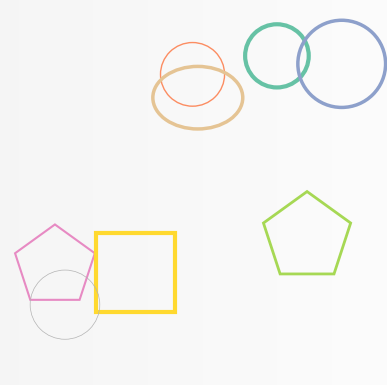[{"shape": "circle", "thickness": 3, "radius": 0.41, "center": [0.715, 0.855]}, {"shape": "circle", "thickness": 1, "radius": 0.41, "center": [0.497, 0.807]}, {"shape": "circle", "thickness": 2.5, "radius": 0.57, "center": [0.882, 0.834]}, {"shape": "pentagon", "thickness": 1.5, "radius": 0.54, "center": [0.142, 0.309]}, {"shape": "pentagon", "thickness": 2, "radius": 0.59, "center": [0.792, 0.384]}, {"shape": "square", "thickness": 3, "radius": 0.51, "center": [0.349, 0.292]}, {"shape": "oval", "thickness": 2.5, "radius": 0.58, "center": [0.51, 0.746]}, {"shape": "circle", "thickness": 0.5, "radius": 0.45, "center": [0.168, 0.209]}]